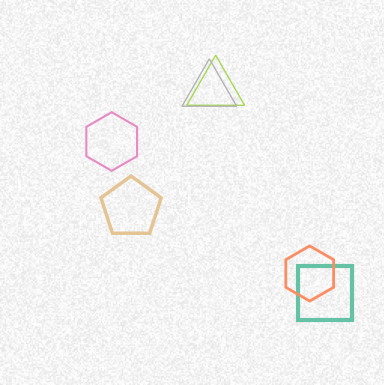[{"shape": "square", "thickness": 3, "radius": 0.35, "center": [0.845, 0.239]}, {"shape": "hexagon", "thickness": 2, "radius": 0.36, "center": [0.804, 0.29]}, {"shape": "hexagon", "thickness": 1.5, "radius": 0.38, "center": [0.29, 0.632]}, {"shape": "triangle", "thickness": 1, "radius": 0.43, "center": [0.56, 0.77]}, {"shape": "pentagon", "thickness": 2.5, "radius": 0.41, "center": [0.34, 0.461]}, {"shape": "triangle", "thickness": 1, "radius": 0.41, "center": [0.544, 0.765]}]